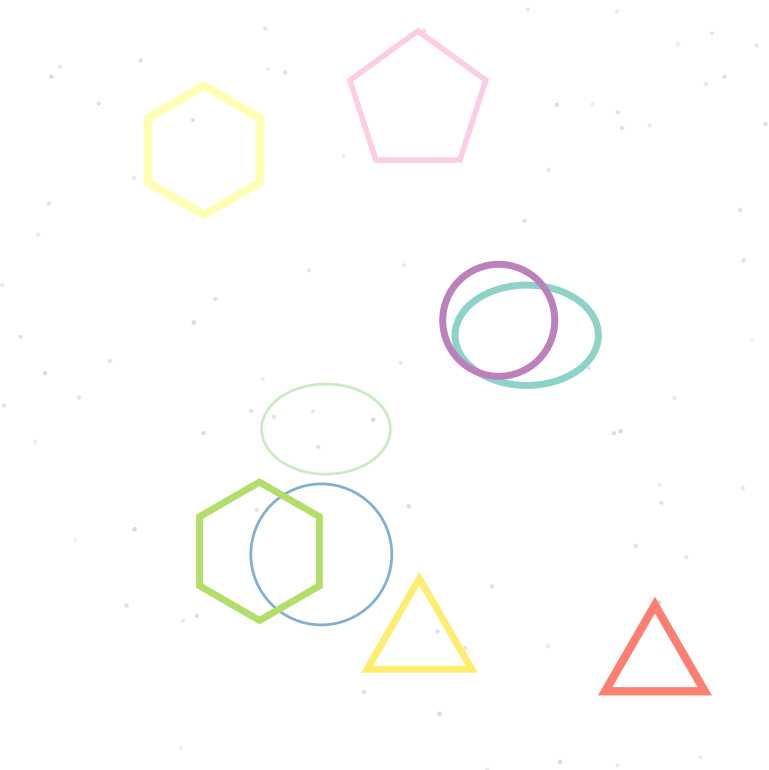[{"shape": "oval", "thickness": 2.5, "radius": 0.47, "center": [0.684, 0.565]}, {"shape": "hexagon", "thickness": 3, "radius": 0.42, "center": [0.265, 0.805]}, {"shape": "triangle", "thickness": 3, "radius": 0.37, "center": [0.851, 0.14]}, {"shape": "circle", "thickness": 1, "radius": 0.46, "center": [0.417, 0.28]}, {"shape": "hexagon", "thickness": 2.5, "radius": 0.45, "center": [0.337, 0.284]}, {"shape": "pentagon", "thickness": 2, "radius": 0.46, "center": [0.543, 0.867]}, {"shape": "circle", "thickness": 2.5, "radius": 0.36, "center": [0.648, 0.584]}, {"shape": "oval", "thickness": 1, "radius": 0.42, "center": [0.423, 0.443]}, {"shape": "triangle", "thickness": 2.5, "radius": 0.39, "center": [0.545, 0.17]}]